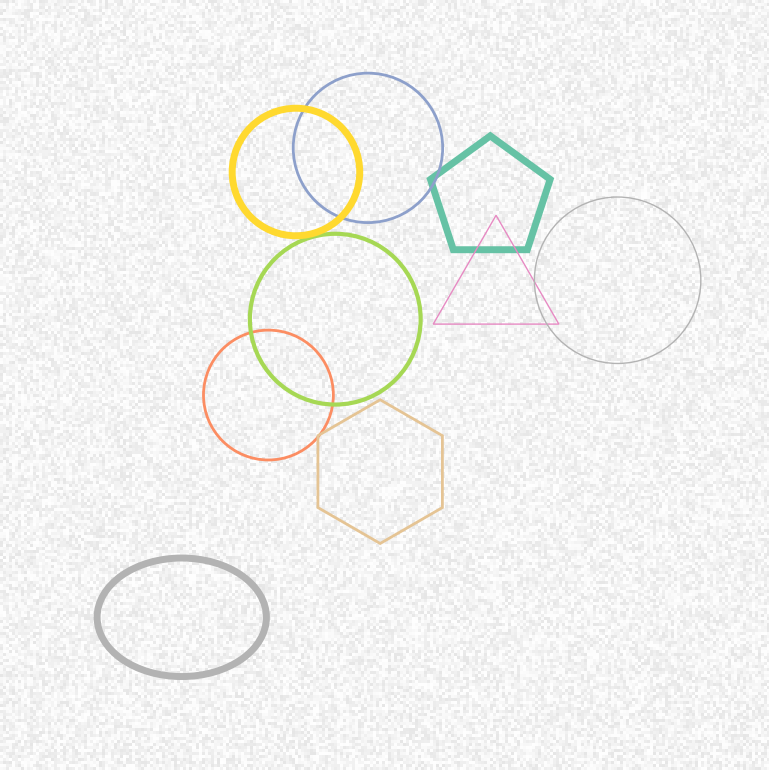[{"shape": "pentagon", "thickness": 2.5, "radius": 0.41, "center": [0.637, 0.742]}, {"shape": "circle", "thickness": 1, "radius": 0.42, "center": [0.349, 0.487]}, {"shape": "circle", "thickness": 1, "radius": 0.49, "center": [0.478, 0.808]}, {"shape": "triangle", "thickness": 0.5, "radius": 0.47, "center": [0.644, 0.626]}, {"shape": "circle", "thickness": 1.5, "radius": 0.55, "center": [0.435, 0.586]}, {"shape": "circle", "thickness": 2.5, "radius": 0.41, "center": [0.384, 0.777]}, {"shape": "hexagon", "thickness": 1, "radius": 0.47, "center": [0.494, 0.388]}, {"shape": "circle", "thickness": 0.5, "radius": 0.54, "center": [0.802, 0.636]}, {"shape": "oval", "thickness": 2.5, "radius": 0.55, "center": [0.236, 0.198]}]